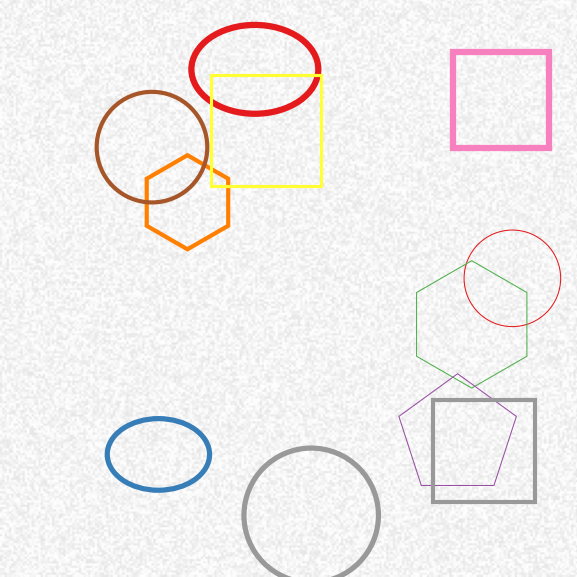[{"shape": "oval", "thickness": 3, "radius": 0.55, "center": [0.441, 0.879]}, {"shape": "circle", "thickness": 0.5, "radius": 0.42, "center": [0.887, 0.517]}, {"shape": "oval", "thickness": 2.5, "radius": 0.44, "center": [0.274, 0.212]}, {"shape": "hexagon", "thickness": 0.5, "radius": 0.55, "center": [0.817, 0.437]}, {"shape": "pentagon", "thickness": 0.5, "radius": 0.53, "center": [0.792, 0.245]}, {"shape": "hexagon", "thickness": 2, "radius": 0.41, "center": [0.325, 0.649]}, {"shape": "square", "thickness": 1.5, "radius": 0.48, "center": [0.461, 0.773]}, {"shape": "circle", "thickness": 2, "radius": 0.48, "center": [0.263, 0.744]}, {"shape": "square", "thickness": 3, "radius": 0.41, "center": [0.867, 0.826]}, {"shape": "circle", "thickness": 2.5, "radius": 0.58, "center": [0.539, 0.107]}, {"shape": "square", "thickness": 2, "radius": 0.44, "center": [0.838, 0.218]}]